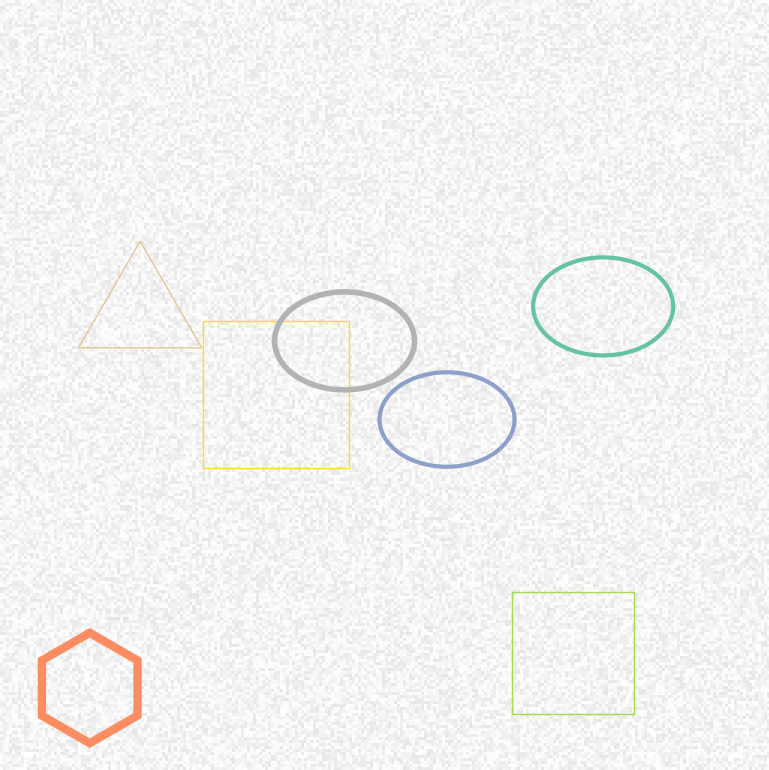[{"shape": "oval", "thickness": 1.5, "radius": 0.45, "center": [0.783, 0.602]}, {"shape": "hexagon", "thickness": 3, "radius": 0.36, "center": [0.117, 0.106]}, {"shape": "oval", "thickness": 1.5, "radius": 0.44, "center": [0.581, 0.455]}, {"shape": "square", "thickness": 0.5, "radius": 0.4, "center": [0.745, 0.152]}, {"shape": "square", "thickness": 0.5, "radius": 0.48, "center": [0.358, 0.488]}, {"shape": "triangle", "thickness": 0.5, "radius": 0.46, "center": [0.182, 0.594]}, {"shape": "oval", "thickness": 2, "radius": 0.45, "center": [0.447, 0.557]}]